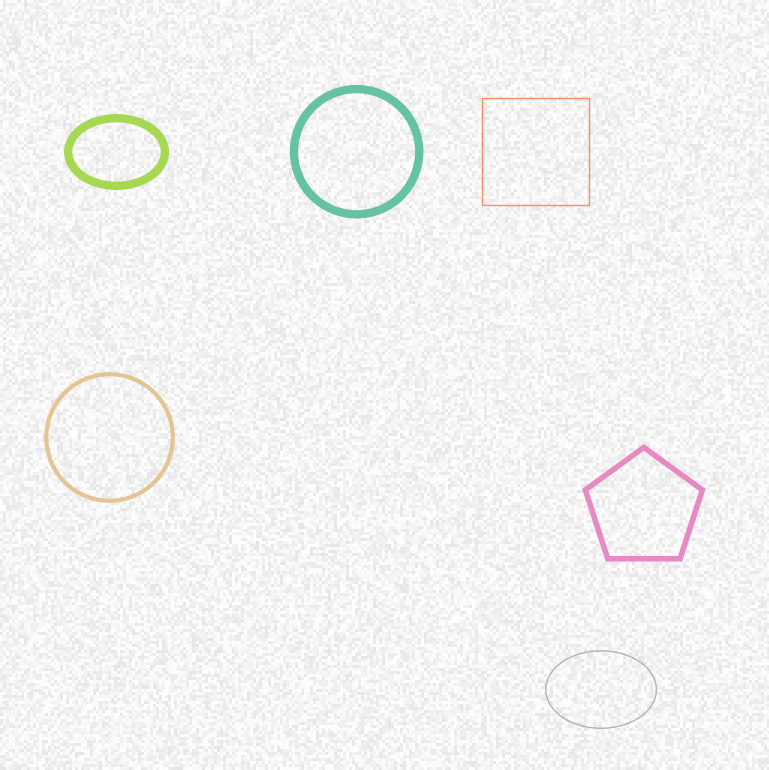[{"shape": "circle", "thickness": 3, "radius": 0.41, "center": [0.463, 0.803]}, {"shape": "square", "thickness": 0.5, "radius": 0.35, "center": [0.695, 0.803]}, {"shape": "pentagon", "thickness": 2, "radius": 0.4, "center": [0.836, 0.339]}, {"shape": "oval", "thickness": 3, "radius": 0.31, "center": [0.151, 0.803]}, {"shape": "circle", "thickness": 1.5, "radius": 0.41, "center": [0.142, 0.432]}, {"shape": "oval", "thickness": 0.5, "radius": 0.36, "center": [0.781, 0.104]}]